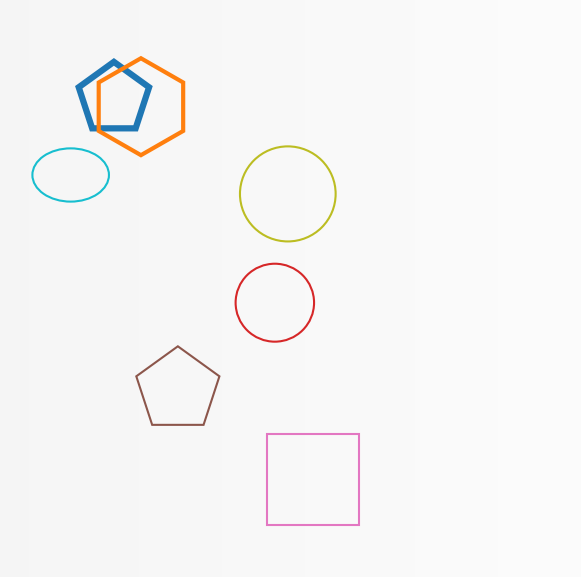[{"shape": "pentagon", "thickness": 3, "radius": 0.32, "center": [0.196, 0.828]}, {"shape": "hexagon", "thickness": 2, "radius": 0.42, "center": [0.242, 0.814]}, {"shape": "circle", "thickness": 1, "radius": 0.34, "center": [0.473, 0.475]}, {"shape": "pentagon", "thickness": 1, "radius": 0.38, "center": [0.306, 0.324]}, {"shape": "square", "thickness": 1, "radius": 0.4, "center": [0.538, 0.169]}, {"shape": "circle", "thickness": 1, "radius": 0.41, "center": [0.495, 0.663]}, {"shape": "oval", "thickness": 1, "radius": 0.33, "center": [0.122, 0.696]}]